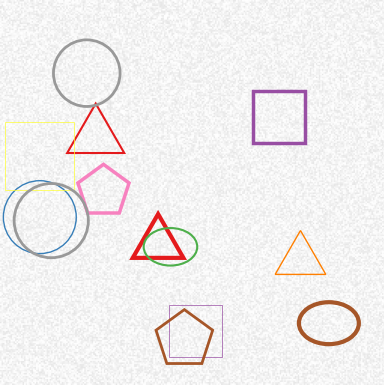[{"shape": "triangle", "thickness": 3, "radius": 0.38, "center": [0.411, 0.368]}, {"shape": "triangle", "thickness": 1.5, "radius": 0.43, "center": [0.249, 0.645]}, {"shape": "circle", "thickness": 1, "radius": 0.47, "center": [0.103, 0.436]}, {"shape": "oval", "thickness": 1.5, "radius": 0.35, "center": [0.443, 0.359]}, {"shape": "square", "thickness": 2.5, "radius": 0.34, "center": [0.725, 0.695]}, {"shape": "square", "thickness": 0.5, "radius": 0.34, "center": [0.509, 0.14]}, {"shape": "triangle", "thickness": 1, "radius": 0.38, "center": [0.78, 0.325]}, {"shape": "square", "thickness": 0.5, "radius": 0.45, "center": [0.103, 0.594]}, {"shape": "pentagon", "thickness": 2, "radius": 0.39, "center": [0.479, 0.118]}, {"shape": "oval", "thickness": 3, "radius": 0.39, "center": [0.854, 0.161]}, {"shape": "pentagon", "thickness": 2.5, "radius": 0.35, "center": [0.269, 0.503]}, {"shape": "circle", "thickness": 2, "radius": 0.43, "center": [0.225, 0.81]}, {"shape": "circle", "thickness": 2, "radius": 0.48, "center": [0.133, 0.427]}]